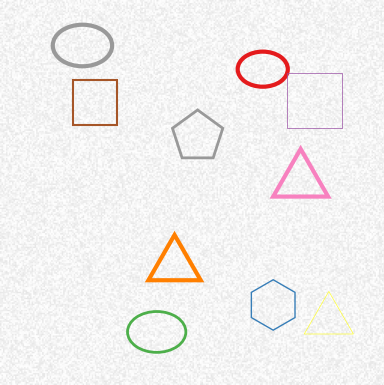[{"shape": "oval", "thickness": 3, "radius": 0.33, "center": [0.682, 0.82]}, {"shape": "hexagon", "thickness": 1, "radius": 0.33, "center": [0.71, 0.208]}, {"shape": "oval", "thickness": 2, "radius": 0.38, "center": [0.407, 0.138]}, {"shape": "square", "thickness": 0.5, "radius": 0.36, "center": [0.817, 0.739]}, {"shape": "triangle", "thickness": 3, "radius": 0.39, "center": [0.453, 0.311]}, {"shape": "triangle", "thickness": 0.5, "radius": 0.37, "center": [0.854, 0.169]}, {"shape": "square", "thickness": 1.5, "radius": 0.29, "center": [0.247, 0.733]}, {"shape": "triangle", "thickness": 3, "radius": 0.41, "center": [0.781, 0.531]}, {"shape": "pentagon", "thickness": 2, "radius": 0.34, "center": [0.513, 0.646]}, {"shape": "oval", "thickness": 3, "radius": 0.39, "center": [0.214, 0.882]}]